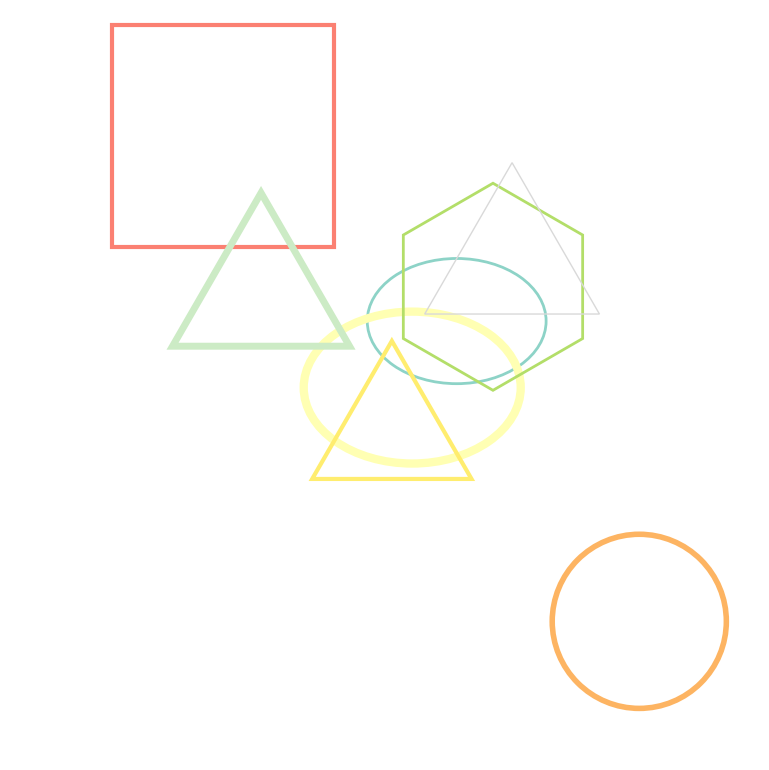[{"shape": "oval", "thickness": 1, "radius": 0.58, "center": [0.593, 0.583]}, {"shape": "oval", "thickness": 3, "radius": 0.7, "center": [0.535, 0.497]}, {"shape": "square", "thickness": 1.5, "radius": 0.72, "center": [0.289, 0.823]}, {"shape": "circle", "thickness": 2, "radius": 0.57, "center": [0.83, 0.193]}, {"shape": "hexagon", "thickness": 1, "radius": 0.67, "center": [0.64, 0.628]}, {"shape": "triangle", "thickness": 0.5, "radius": 0.66, "center": [0.665, 0.658]}, {"shape": "triangle", "thickness": 2.5, "radius": 0.66, "center": [0.339, 0.617]}, {"shape": "triangle", "thickness": 1.5, "radius": 0.6, "center": [0.509, 0.438]}]